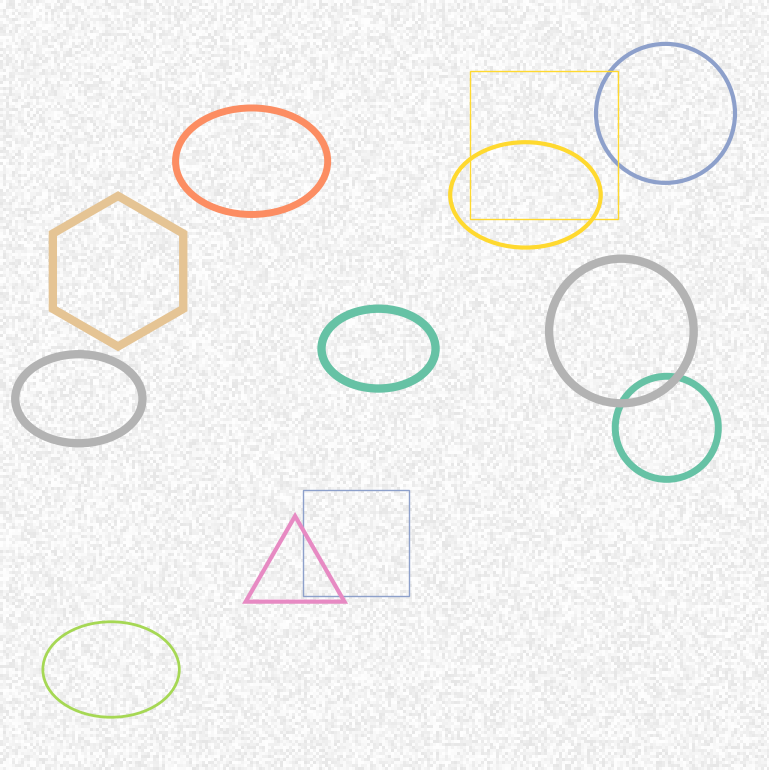[{"shape": "circle", "thickness": 2.5, "radius": 0.33, "center": [0.866, 0.444]}, {"shape": "oval", "thickness": 3, "radius": 0.37, "center": [0.492, 0.547]}, {"shape": "oval", "thickness": 2.5, "radius": 0.49, "center": [0.327, 0.791]}, {"shape": "circle", "thickness": 1.5, "radius": 0.45, "center": [0.864, 0.853]}, {"shape": "square", "thickness": 0.5, "radius": 0.34, "center": [0.463, 0.295]}, {"shape": "triangle", "thickness": 1.5, "radius": 0.37, "center": [0.383, 0.256]}, {"shape": "oval", "thickness": 1, "radius": 0.44, "center": [0.144, 0.131]}, {"shape": "square", "thickness": 0.5, "radius": 0.48, "center": [0.707, 0.812]}, {"shape": "oval", "thickness": 1.5, "radius": 0.49, "center": [0.682, 0.747]}, {"shape": "hexagon", "thickness": 3, "radius": 0.49, "center": [0.153, 0.648]}, {"shape": "circle", "thickness": 3, "radius": 0.47, "center": [0.807, 0.57]}, {"shape": "oval", "thickness": 3, "radius": 0.41, "center": [0.102, 0.482]}]